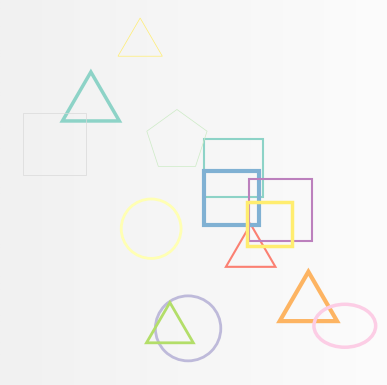[{"shape": "square", "thickness": 1.5, "radius": 0.38, "center": [0.602, 0.564]}, {"shape": "triangle", "thickness": 2.5, "radius": 0.42, "center": [0.235, 0.728]}, {"shape": "circle", "thickness": 2, "radius": 0.39, "center": [0.39, 0.406]}, {"shape": "circle", "thickness": 2, "radius": 0.42, "center": [0.485, 0.147]}, {"shape": "triangle", "thickness": 1.5, "radius": 0.37, "center": [0.647, 0.344]}, {"shape": "square", "thickness": 3, "radius": 0.35, "center": [0.596, 0.486]}, {"shape": "triangle", "thickness": 3, "radius": 0.43, "center": [0.796, 0.209]}, {"shape": "triangle", "thickness": 2, "radius": 0.35, "center": [0.438, 0.144]}, {"shape": "oval", "thickness": 2.5, "radius": 0.4, "center": [0.89, 0.154]}, {"shape": "square", "thickness": 0.5, "radius": 0.4, "center": [0.141, 0.626]}, {"shape": "square", "thickness": 1.5, "radius": 0.4, "center": [0.724, 0.455]}, {"shape": "pentagon", "thickness": 0.5, "radius": 0.41, "center": [0.457, 0.634]}, {"shape": "square", "thickness": 2.5, "radius": 0.29, "center": [0.695, 0.418]}, {"shape": "triangle", "thickness": 0.5, "radius": 0.33, "center": [0.362, 0.887]}]